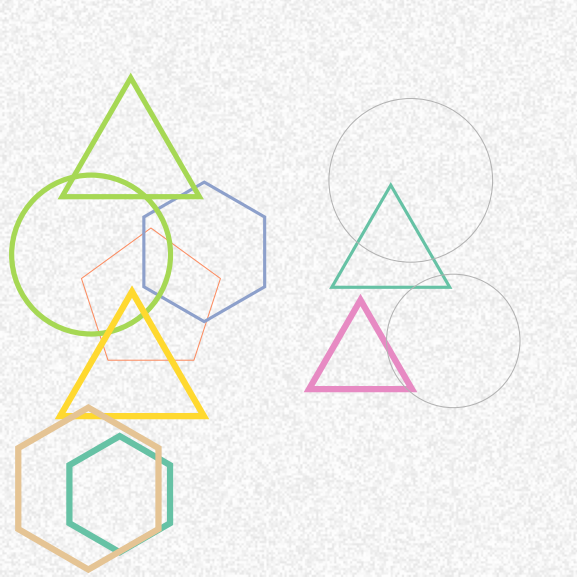[{"shape": "hexagon", "thickness": 3, "radius": 0.5, "center": [0.207, 0.143]}, {"shape": "triangle", "thickness": 1.5, "radius": 0.59, "center": [0.677, 0.561]}, {"shape": "pentagon", "thickness": 0.5, "radius": 0.63, "center": [0.261, 0.478]}, {"shape": "hexagon", "thickness": 1.5, "radius": 0.6, "center": [0.354, 0.563]}, {"shape": "triangle", "thickness": 3, "radius": 0.51, "center": [0.624, 0.377]}, {"shape": "circle", "thickness": 2.5, "radius": 0.69, "center": [0.158, 0.558]}, {"shape": "triangle", "thickness": 2.5, "radius": 0.69, "center": [0.226, 0.727]}, {"shape": "triangle", "thickness": 3, "radius": 0.72, "center": [0.229, 0.35]}, {"shape": "hexagon", "thickness": 3, "radius": 0.7, "center": [0.153, 0.153]}, {"shape": "circle", "thickness": 0.5, "radius": 0.58, "center": [0.785, 0.409]}, {"shape": "circle", "thickness": 0.5, "radius": 0.71, "center": [0.711, 0.687]}]